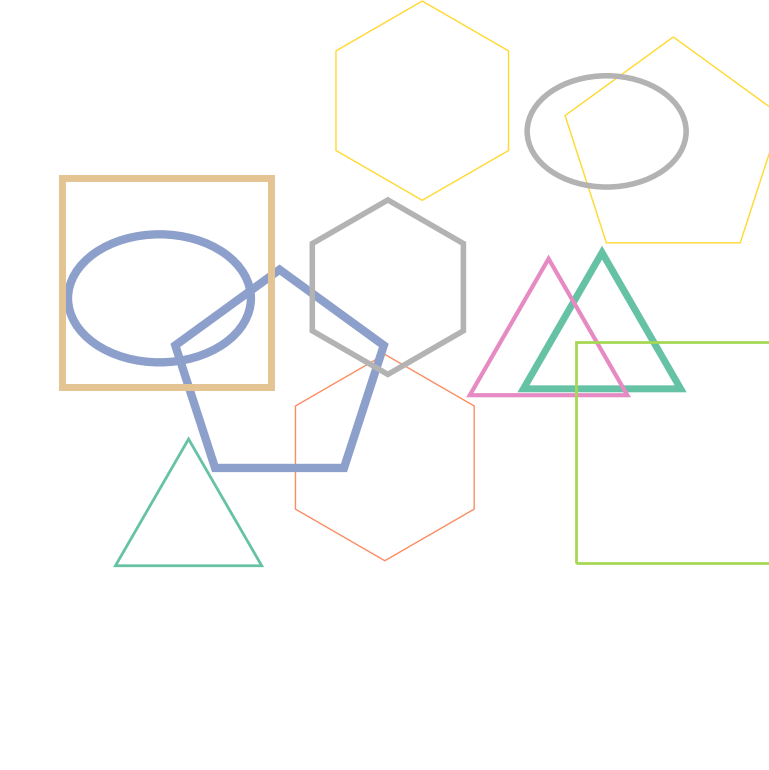[{"shape": "triangle", "thickness": 2.5, "radius": 0.59, "center": [0.782, 0.554]}, {"shape": "triangle", "thickness": 1, "radius": 0.55, "center": [0.245, 0.32]}, {"shape": "hexagon", "thickness": 0.5, "radius": 0.67, "center": [0.5, 0.406]}, {"shape": "oval", "thickness": 3, "radius": 0.59, "center": [0.207, 0.613]}, {"shape": "pentagon", "thickness": 3, "radius": 0.71, "center": [0.363, 0.507]}, {"shape": "triangle", "thickness": 1.5, "radius": 0.59, "center": [0.712, 0.546]}, {"shape": "square", "thickness": 1, "radius": 0.72, "center": [0.892, 0.413]}, {"shape": "hexagon", "thickness": 0.5, "radius": 0.65, "center": [0.548, 0.869]}, {"shape": "pentagon", "thickness": 0.5, "radius": 0.74, "center": [0.874, 0.804]}, {"shape": "square", "thickness": 2.5, "radius": 0.68, "center": [0.216, 0.633]}, {"shape": "hexagon", "thickness": 2, "radius": 0.57, "center": [0.504, 0.627]}, {"shape": "oval", "thickness": 2, "radius": 0.52, "center": [0.788, 0.829]}]